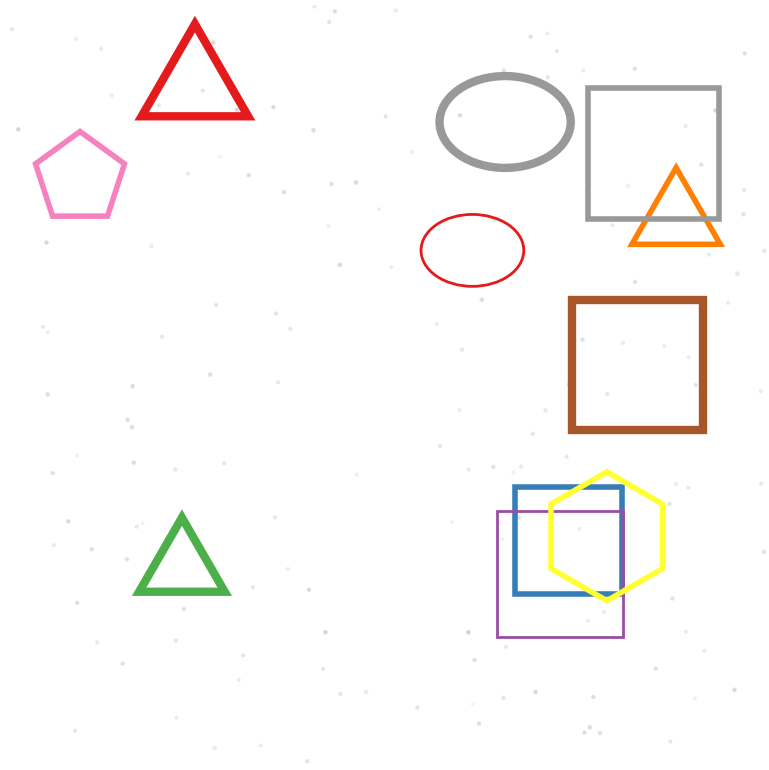[{"shape": "triangle", "thickness": 3, "radius": 0.4, "center": [0.253, 0.889]}, {"shape": "oval", "thickness": 1, "radius": 0.33, "center": [0.614, 0.675]}, {"shape": "square", "thickness": 2, "radius": 0.35, "center": [0.739, 0.299]}, {"shape": "triangle", "thickness": 3, "radius": 0.32, "center": [0.236, 0.264]}, {"shape": "square", "thickness": 1, "radius": 0.41, "center": [0.727, 0.255]}, {"shape": "triangle", "thickness": 2, "radius": 0.33, "center": [0.878, 0.716]}, {"shape": "hexagon", "thickness": 2, "radius": 0.42, "center": [0.788, 0.303]}, {"shape": "square", "thickness": 3, "radius": 0.42, "center": [0.828, 0.526]}, {"shape": "pentagon", "thickness": 2, "radius": 0.3, "center": [0.104, 0.768]}, {"shape": "square", "thickness": 2, "radius": 0.43, "center": [0.849, 0.8]}, {"shape": "oval", "thickness": 3, "radius": 0.43, "center": [0.656, 0.842]}]